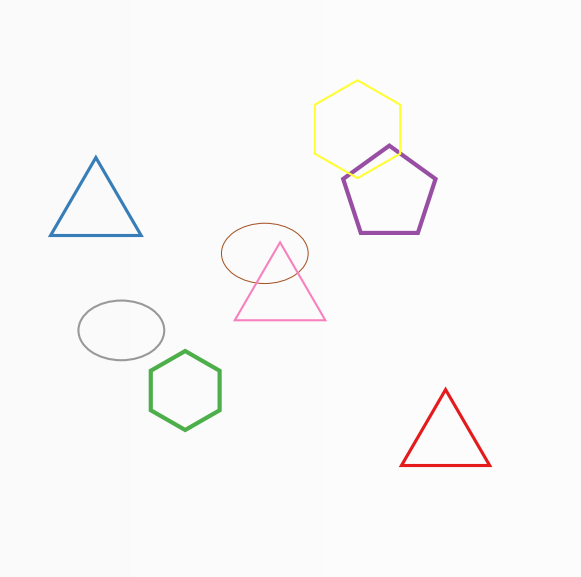[{"shape": "triangle", "thickness": 1.5, "radius": 0.44, "center": [0.767, 0.237]}, {"shape": "triangle", "thickness": 1.5, "radius": 0.45, "center": [0.165, 0.636]}, {"shape": "hexagon", "thickness": 2, "radius": 0.34, "center": [0.319, 0.323]}, {"shape": "pentagon", "thickness": 2, "radius": 0.42, "center": [0.67, 0.663]}, {"shape": "hexagon", "thickness": 1, "radius": 0.42, "center": [0.615, 0.775]}, {"shape": "oval", "thickness": 0.5, "radius": 0.37, "center": [0.456, 0.56]}, {"shape": "triangle", "thickness": 1, "radius": 0.45, "center": [0.482, 0.49]}, {"shape": "oval", "thickness": 1, "radius": 0.37, "center": [0.209, 0.427]}]